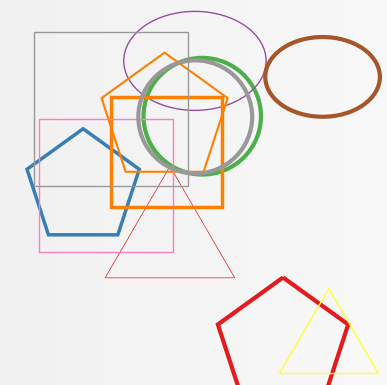[{"shape": "pentagon", "thickness": 3, "radius": 0.88, "center": [0.73, 0.103]}, {"shape": "triangle", "thickness": 0.5, "radius": 0.97, "center": [0.439, 0.375]}, {"shape": "pentagon", "thickness": 2.5, "radius": 0.76, "center": [0.215, 0.513]}, {"shape": "circle", "thickness": 3, "radius": 0.76, "center": [0.522, 0.698]}, {"shape": "oval", "thickness": 1, "radius": 0.92, "center": [0.503, 0.842]}, {"shape": "square", "thickness": 2.5, "radius": 0.71, "center": [0.429, 0.606]}, {"shape": "pentagon", "thickness": 1.5, "radius": 0.86, "center": [0.425, 0.692]}, {"shape": "triangle", "thickness": 1, "radius": 0.74, "center": [0.849, 0.104]}, {"shape": "oval", "thickness": 3, "radius": 0.74, "center": [0.832, 0.8]}, {"shape": "square", "thickness": 1, "radius": 0.86, "center": [0.273, 0.517]}, {"shape": "circle", "thickness": 3, "radius": 0.73, "center": [0.504, 0.696]}, {"shape": "square", "thickness": 1, "radius": 1.0, "center": [0.287, 0.717]}]